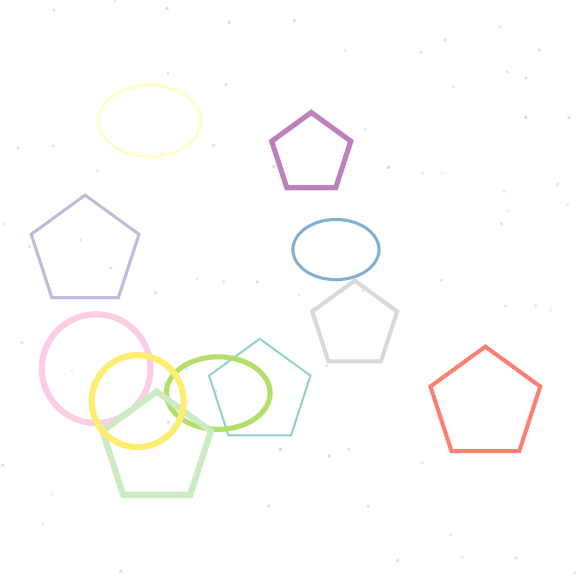[{"shape": "pentagon", "thickness": 1, "radius": 0.46, "center": [0.45, 0.32]}, {"shape": "oval", "thickness": 1, "radius": 0.44, "center": [0.259, 0.79]}, {"shape": "pentagon", "thickness": 1.5, "radius": 0.49, "center": [0.147, 0.563]}, {"shape": "pentagon", "thickness": 2, "radius": 0.5, "center": [0.84, 0.299]}, {"shape": "oval", "thickness": 1.5, "radius": 0.37, "center": [0.582, 0.567]}, {"shape": "oval", "thickness": 2.5, "radius": 0.45, "center": [0.378, 0.318]}, {"shape": "circle", "thickness": 3, "radius": 0.47, "center": [0.166, 0.361]}, {"shape": "pentagon", "thickness": 2, "radius": 0.39, "center": [0.614, 0.436]}, {"shape": "pentagon", "thickness": 2.5, "radius": 0.36, "center": [0.539, 0.732]}, {"shape": "pentagon", "thickness": 3, "radius": 0.49, "center": [0.271, 0.222]}, {"shape": "circle", "thickness": 3, "radius": 0.4, "center": [0.238, 0.305]}]